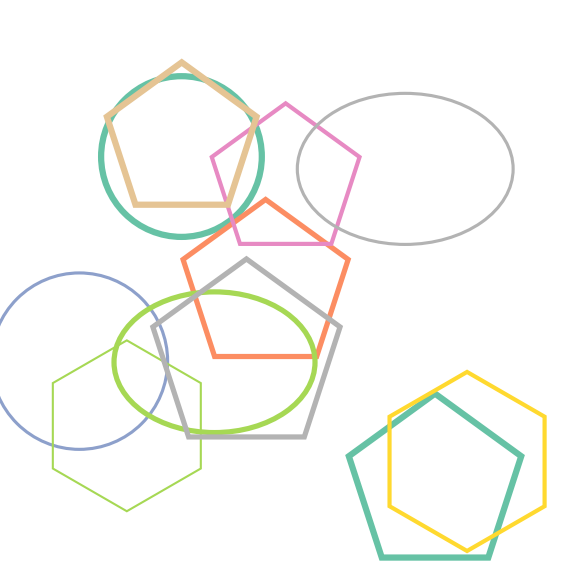[{"shape": "circle", "thickness": 3, "radius": 0.7, "center": [0.314, 0.728]}, {"shape": "pentagon", "thickness": 3, "radius": 0.78, "center": [0.753, 0.161]}, {"shape": "pentagon", "thickness": 2.5, "radius": 0.75, "center": [0.46, 0.503]}, {"shape": "circle", "thickness": 1.5, "radius": 0.76, "center": [0.137, 0.374]}, {"shape": "pentagon", "thickness": 2, "radius": 0.67, "center": [0.495, 0.686]}, {"shape": "hexagon", "thickness": 1, "radius": 0.74, "center": [0.22, 0.262]}, {"shape": "oval", "thickness": 2.5, "radius": 0.87, "center": [0.371, 0.372]}, {"shape": "hexagon", "thickness": 2, "radius": 0.78, "center": [0.809, 0.2]}, {"shape": "pentagon", "thickness": 3, "radius": 0.68, "center": [0.315, 0.755]}, {"shape": "oval", "thickness": 1.5, "radius": 0.93, "center": [0.702, 0.707]}, {"shape": "pentagon", "thickness": 2.5, "radius": 0.85, "center": [0.427, 0.38]}]